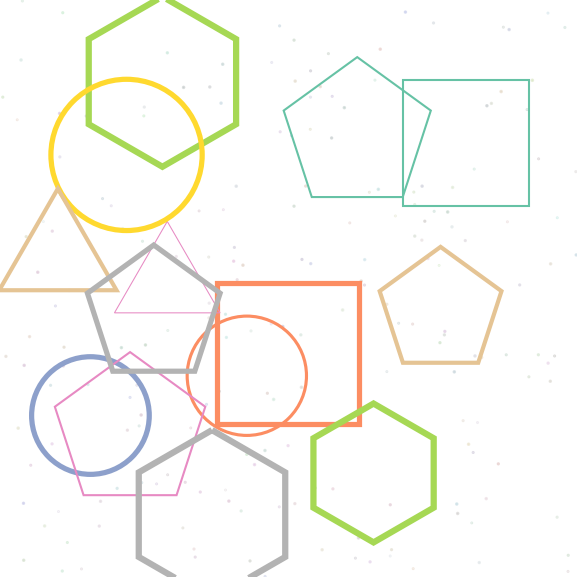[{"shape": "pentagon", "thickness": 1, "radius": 0.67, "center": [0.619, 0.766]}, {"shape": "square", "thickness": 1, "radius": 0.55, "center": [0.807, 0.752]}, {"shape": "circle", "thickness": 1.5, "radius": 0.52, "center": [0.427, 0.348]}, {"shape": "square", "thickness": 2.5, "radius": 0.61, "center": [0.499, 0.387]}, {"shape": "circle", "thickness": 2.5, "radius": 0.51, "center": [0.157, 0.28]}, {"shape": "triangle", "thickness": 0.5, "radius": 0.53, "center": [0.29, 0.51]}, {"shape": "pentagon", "thickness": 1, "radius": 0.68, "center": [0.225, 0.252]}, {"shape": "hexagon", "thickness": 3, "radius": 0.74, "center": [0.281, 0.858]}, {"shape": "hexagon", "thickness": 3, "radius": 0.6, "center": [0.647, 0.18]}, {"shape": "circle", "thickness": 2.5, "radius": 0.65, "center": [0.219, 0.731]}, {"shape": "pentagon", "thickness": 2, "radius": 0.55, "center": [0.763, 0.461]}, {"shape": "triangle", "thickness": 2, "radius": 0.59, "center": [0.1, 0.555]}, {"shape": "hexagon", "thickness": 3, "radius": 0.73, "center": [0.367, 0.108]}, {"shape": "pentagon", "thickness": 2.5, "radius": 0.6, "center": [0.266, 0.454]}]